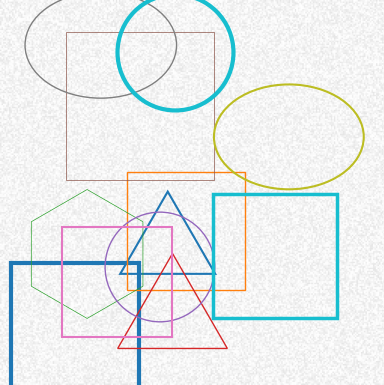[{"shape": "square", "thickness": 3, "radius": 0.83, "center": [0.195, 0.151]}, {"shape": "triangle", "thickness": 1.5, "radius": 0.71, "center": [0.436, 0.36]}, {"shape": "square", "thickness": 1, "radius": 0.77, "center": [0.482, 0.4]}, {"shape": "hexagon", "thickness": 0.5, "radius": 0.84, "center": [0.226, 0.34]}, {"shape": "triangle", "thickness": 1, "radius": 0.82, "center": [0.448, 0.177]}, {"shape": "circle", "thickness": 1, "radius": 0.71, "center": [0.415, 0.307]}, {"shape": "square", "thickness": 0.5, "radius": 0.96, "center": [0.364, 0.725]}, {"shape": "square", "thickness": 1.5, "radius": 0.71, "center": [0.303, 0.267]}, {"shape": "oval", "thickness": 1, "radius": 0.98, "center": [0.262, 0.883]}, {"shape": "oval", "thickness": 1.5, "radius": 0.97, "center": [0.75, 0.644]}, {"shape": "square", "thickness": 2.5, "radius": 0.8, "center": [0.715, 0.336]}, {"shape": "circle", "thickness": 3, "radius": 0.75, "center": [0.456, 0.864]}]